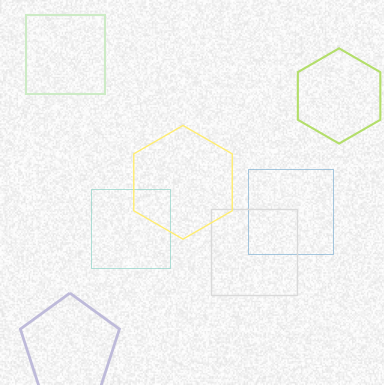[{"shape": "square", "thickness": 0.5, "radius": 0.52, "center": [0.339, 0.406]}, {"shape": "pentagon", "thickness": 2, "radius": 0.68, "center": [0.182, 0.103]}, {"shape": "square", "thickness": 0.5, "radius": 0.55, "center": [0.755, 0.451]}, {"shape": "hexagon", "thickness": 1.5, "radius": 0.62, "center": [0.881, 0.751]}, {"shape": "square", "thickness": 1, "radius": 0.56, "center": [0.66, 0.346]}, {"shape": "square", "thickness": 1.5, "radius": 0.52, "center": [0.171, 0.859]}, {"shape": "hexagon", "thickness": 1, "radius": 0.74, "center": [0.475, 0.526]}]